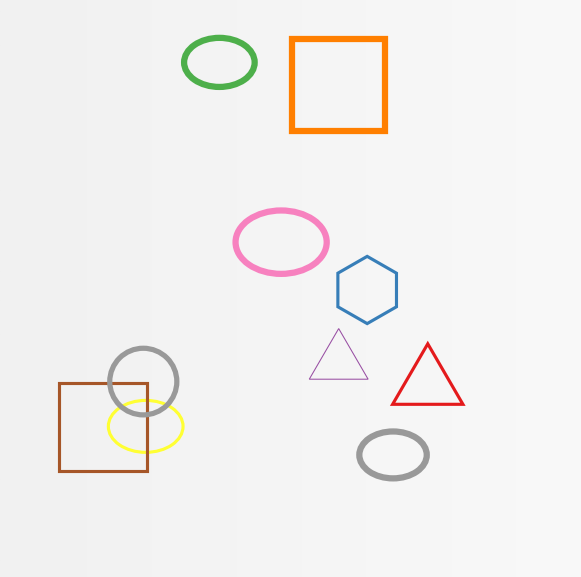[{"shape": "triangle", "thickness": 1.5, "radius": 0.35, "center": [0.736, 0.334]}, {"shape": "hexagon", "thickness": 1.5, "radius": 0.29, "center": [0.632, 0.497]}, {"shape": "oval", "thickness": 3, "radius": 0.3, "center": [0.377, 0.891]}, {"shape": "triangle", "thickness": 0.5, "radius": 0.29, "center": [0.583, 0.372]}, {"shape": "square", "thickness": 3, "radius": 0.4, "center": [0.583, 0.852]}, {"shape": "oval", "thickness": 1.5, "radius": 0.32, "center": [0.251, 0.261]}, {"shape": "square", "thickness": 1.5, "radius": 0.38, "center": [0.177, 0.26]}, {"shape": "oval", "thickness": 3, "radius": 0.39, "center": [0.484, 0.58]}, {"shape": "oval", "thickness": 3, "radius": 0.29, "center": [0.676, 0.211]}, {"shape": "circle", "thickness": 2.5, "radius": 0.29, "center": [0.247, 0.338]}]